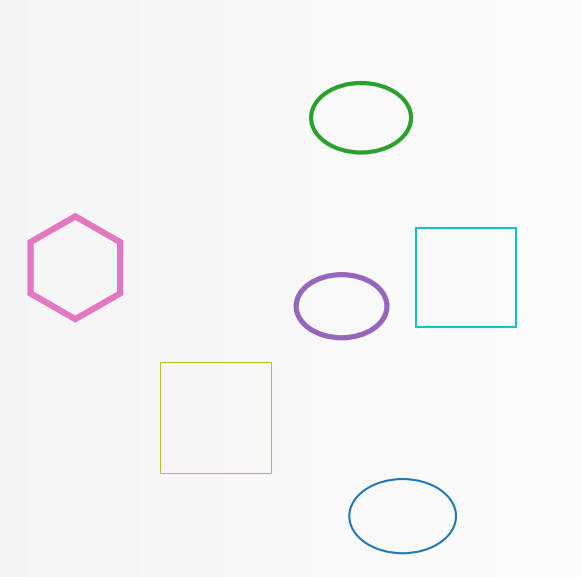[{"shape": "oval", "thickness": 1, "radius": 0.46, "center": [0.693, 0.105]}, {"shape": "oval", "thickness": 2, "radius": 0.43, "center": [0.621, 0.795]}, {"shape": "oval", "thickness": 2.5, "radius": 0.39, "center": [0.588, 0.469]}, {"shape": "hexagon", "thickness": 3, "radius": 0.44, "center": [0.13, 0.535]}, {"shape": "square", "thickness": 0.5, "radius": 0.48, "center": [0.37, 0.276]}, {"shape": "square", "thickness": 1, "radius": 0.43, "center": [0.802, 0.519]}]